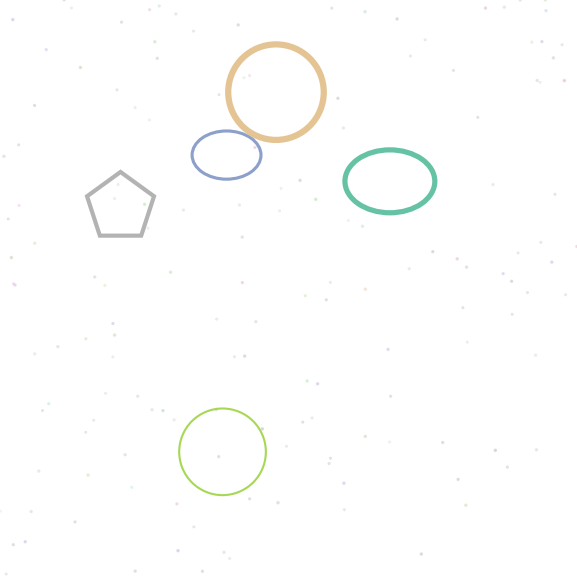[{"shape": "oval", "thickness": 2.5, "radius": 0.39, "center": [0.675, 0.685]}, {"shape": "oval", "thickness": 1.5, "radius": 0.3, "center": [0.392, 0.731]}, {"shape": "circle", "thickness": 1, "radius": 0.38, "center": [0.385, 0.217]}, {"shape": "circle", "thickness": 3, "radius": 0.41, "center": [0.478, 0.84]}, {"shape": "pentagon", "thickness": 2, "radius": 0.3, "center": [0.209, 0.64]}]